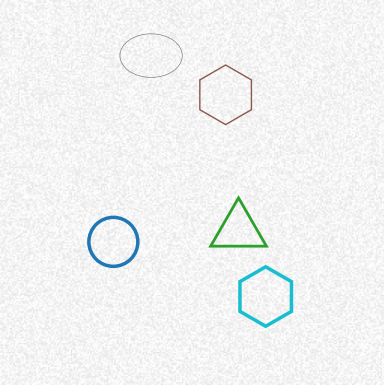[{"shape": "circle", "thickness": 2.5, "radius": 0.32, "center": [0.294, 0.372]}, {"shape": "triangle", "thickness": 2, "radius": 0.42, "center": [0.62, 0.402]}, {"shape": "hexagon", "thickness": 1, "radius": 0.39, "center": [0.586, 0.754]}, {"shape": "oval", "thickness": 0.5, "radius": 0.4, "center": [0.392, 0.856]}, {"shape": "hexagon", "thickness": 2.5, "radius": 0.39, "center": [0.69, 0.23]}]